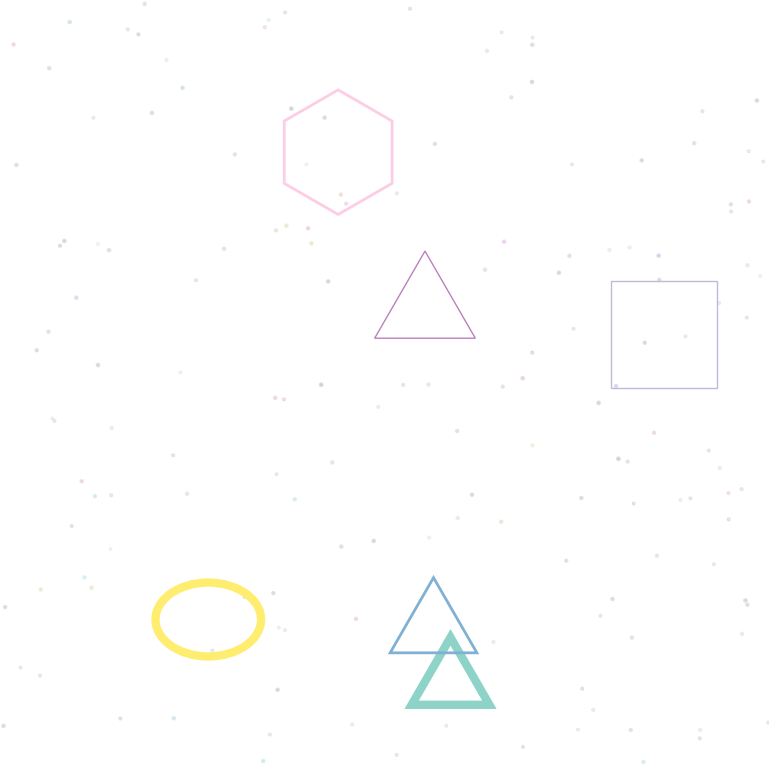[{"shape": "triangle", "thickness": 3, "radius": 0.29, "center": [0.585, 0.114]}, {"shape": "square", "thickness": 0.5, "radius": 0.35, "center": [0.863, 0.566]}, {"shape": "triangle", "thickness": 1, "radius": 0.33, "center": [0.563, 0.185]}, {"shape": "hexagon", "thickness": 1, "radius": 0.4, "center": [0.439, 0.802]}, {"shape": "triangle", "thickness": 0.5, "radius": 0.38, "center": [0.552, 0.598]}, {"shape": "oval", "thickness": 3, "radius": 0.34, "center": [0.271, 0.195]}]